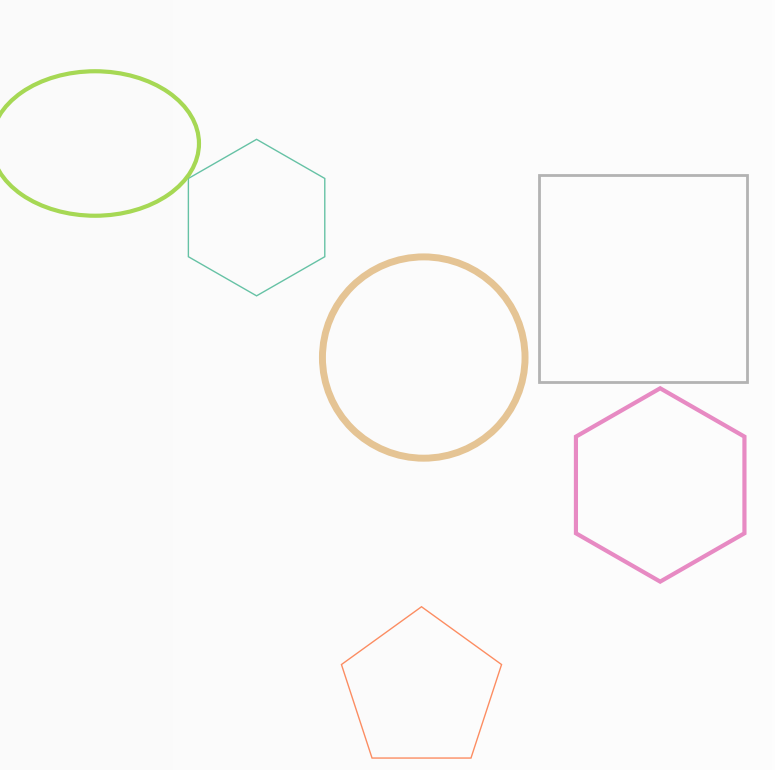[{"shape": "hexagon", "thickness": 0.5, "radius": 0.51, "center": [0.331, 0.717]}, {"shape": "pentagon", "thickness": 0.5, "radius": 0.54, "center": [0.544, 0.103]}, {"shape": "hexagon", "thickness": 1.5, "radius": 0.63, "center": [0.852, 0.37]}, {"shape": "oval", "thickness": 1.5, "radius": 0.67, "center": [0.123, 0.814]}, {"shape": "circle", "thickness": 2.5, "radius": 0.65, "center": [0.547, 0.536]}, {"shape": "square", "thickness": 1, "radius": 0.67, "center": [0.83, 0.638]}]